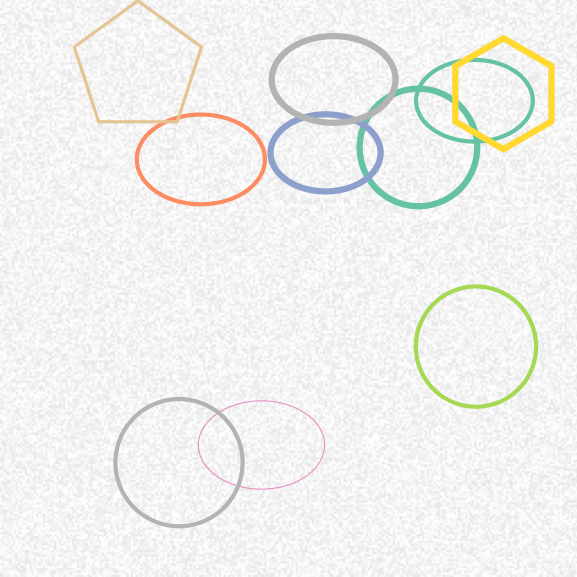[{"shape": "oval", "thickness": 2, "radius": 0.51, "center": [0.822, 0.825]}, {"shape": "circle", "thickness": 3, "radius": 0.51, "center": [0.725, 0.744]}, {"shape": "oval", "thickness": 2, "radius": 0.55, "center": [0.348, 0.723]}, {"shape": "oval", "thickness": 3, "radius": 0.48, "center": [0.564, 0.734]}, {"shape": "oval", "thickness": 0.5, "radius": 0.55, "center": [0.453, 0.229]}, {"shape": "circle", "thickness": 2, "radius": 0.52, "center": [0.824, 0.399]}, {"shape": "hexagon", "thickness": 3, "radius": 0.48, "center": [0.872, 0.837]}, {"shape": "pentagon", "thickness": 1.5, "radius": 0.58, "center": [0.239, 0.882]}, {"shape": "circle", "thickness": 2, "radius": 0.55, "center": [0.31, 0.198]}, {"shape": "oval", "thickness": 3, "radius": 0.54, "center": [0.578, 0.862]}]